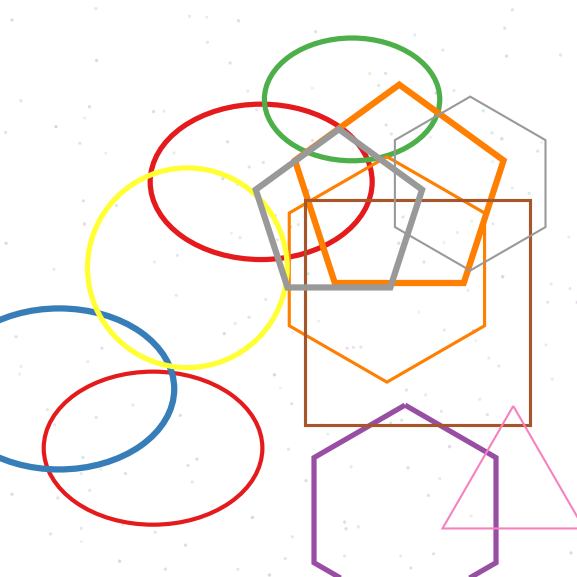[{"shape": "oval", "thickness": 2.5, "radius": 0.96, "center": [0.452, 0.684]}, {"shape": "oval", "thickness": 2, "radius": 0.95, "center": [0.265, 0.223]}, {"shape": "oval", "thickness": 3, "radius": 1.0, "center": [0.103, 0.326]}, {"shape": "oval", "thickness": 2.5, "radius": 0.76, "center": [0.61, 0.827]}, {"shape": "hexagon", "thickness": 2.5, "radius": 0.91, "center": [0.701, 0.116]}, {"shape": "pentagon", "thickness": 3, "radius": 0.95, "center": [0.691, 0.663]}, {"shape": "hexagon", "thickness": 1.5, "radius": 0.98, "center": [0.67, 0.533]}, {"shape": "circle", "thickness": 2.5, "radius": 0.86, "center": [0.324, 0.535]}, {"shape": "square", "thickness": 1.5, "radius": 0.97, "center": [0.723, 0.458]}, {"shape": "triangle", "thickness": 1, "radius": 0.71, "center": [0.889, 0.155]}, {"shape": "pentagon", "thickness": 3, "radius": 0.76, "center": [0.587, 0.624]}, {"shape": "hexagon", "thickness": 1, "radius": 0.75, "center": [0.814, 0.681]}]